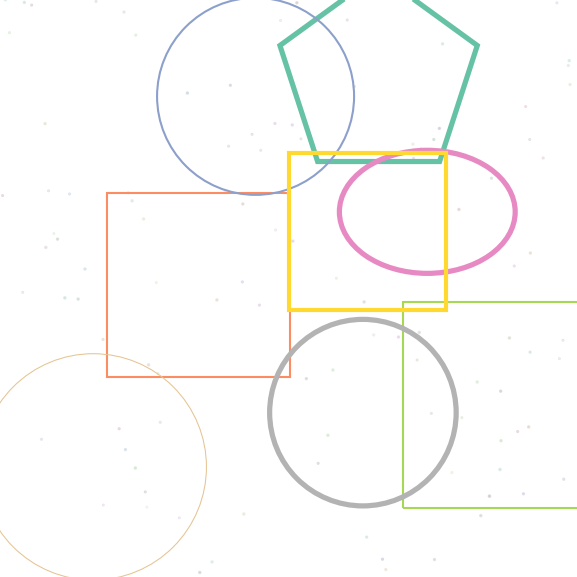[{"shape": "pentagon", "thickness": 2.5, "radius": 0.9, "center": [0.656, 0.865]}, {"shape": "square", "thickness": 1, "radius": 0.8, "center": [0.344, 0.506]}, {"shape": "circle", "thickness": 1, "radius": 0.85, "center": [0.443, 0.832]}, {"shape": "oval", "thickness": 2.5, "radius": 0.76, "center": [0.74, 0.632]}, {"shape": "square", "thickness": 1, "radius": 0.89, "center": [0.876, 0.297]}, {"shape": "square", "thickness": 2, "radius": 0.68, "center": [0.636, 0.598]}, {"shape": "circle", "thickness": 0.5, "radius": 0.98, "center": [0.161, 0.191]}, {"shape": "circle", "thickness": 2.5, "radius": 0.81, "center": [0.628, 0.285]}]